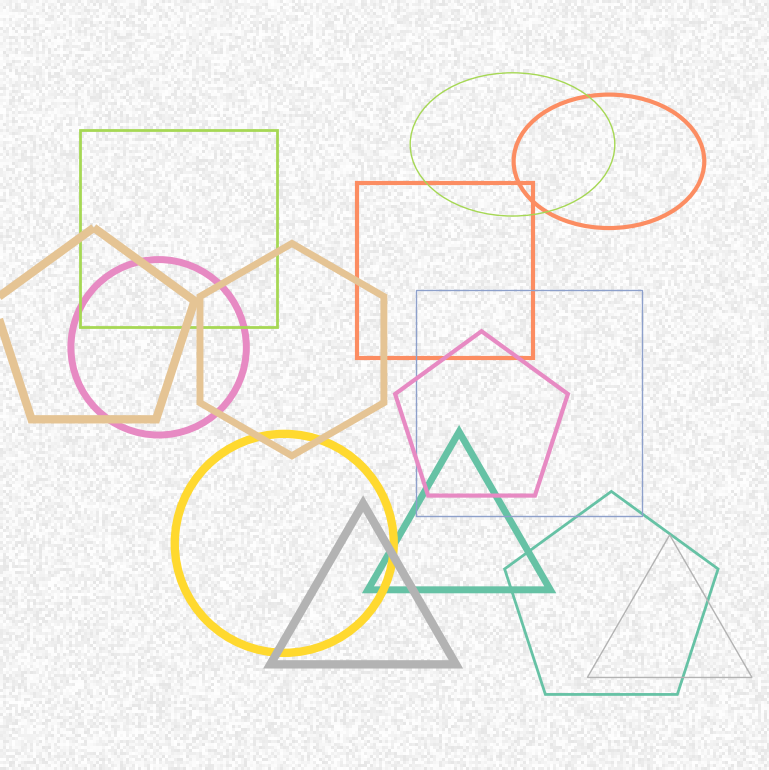[{"shape": "pentagon", "thickness": 1, "radius": 0.73, "center": [0.794, 0.216]}, {"shape": "triangle", "thickness": 2.5, "radius": 0.68, "center": [0.596, 0.302]}, {"shape": "oval", "thickness": 1.5, "radius": 0.62, "center": [0.791, 0.79]}, {"shape": "square", "thickness": 1.5, "radius": 0.57, "center": [0.578, 0.649]}, {"shape": "square", "thickness": 0.5, "radius": 0.73, "center": [0.687, 0.476]}, {"shape": "pentagon", "thickness": 1.5, "radius": 0.59, "center": [0.625, 0.452]}, {"shape": "circle", "thickness": 2.5, "radius": 0.57, "center": [0.206, 0.549]}, {"shape": "square", "thickness": 1, "radius": 0.64, "center": [0.231, 0.703]}, {"shape": "oval", "thickness": 0.5, "radius": 0.66, "center": [0.666, 0.812]}, {"shape": "circle", "thickness": 3, "radius": 0.71, "center": [0.369, 0.294]}, {"shape": "hexagon", "thickness": 2.5, "radius": 0.69, "center": [0.379, 0.546]}, {"shape": "pentagon", "thickness": 3, "radius": 0.69, "center": [0.122, 0.567]}, {"shape": "triangle", "thickness": 0.5, "radius": 0.62, "center": [0.87, 0.182]}, {"shape": "triangle", "thickness": 3, "radius": 0.7, "center": [0.472, 0.207]}]